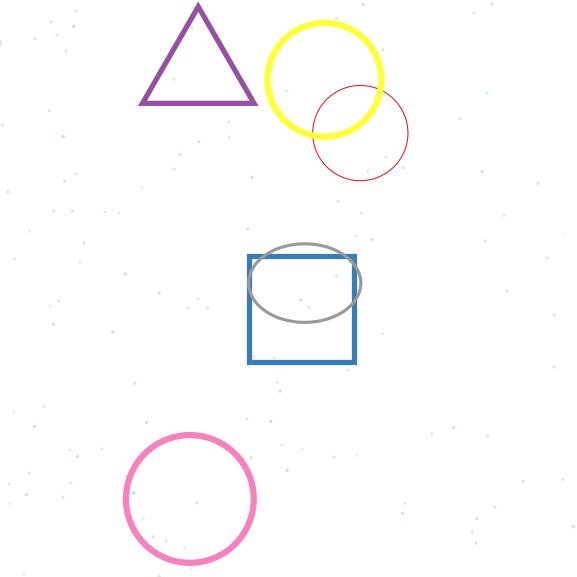[{"shape": "circle", "thickness": 0.5, "radius": 0.41, "center": [0.624, 0.769]}, {"shape": "square", "thickness": 2.5, "radius": 0.46, "center": [0.522, 0.464]}, {"shape": "triangle", "thickness": 2.5, "radius": 0.56, "center": [0.343, 0.876]}, {"shape": "circle", "thickness": 3, "radius": 0.49, "center": [0.562, 0.861]}, {"shape": "circle", "thickness": 3, "radius": 0.55, "center": [0.329, 0.135]}, {"shape": "oval", "thickness": 1.5, "radius": 0.49, "center": [0.528, 0.509]}]